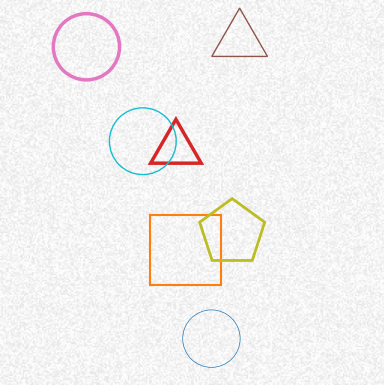[{"shape": "circle", "thickness": 0.5, "radius": 0.37, "center": [0.549, 0.12]}, {"shape": "square", "thickness": 1.5, "radius": 0.46, "center": [0.482, 0.351]}, {"shape": "triangle", "thickness": 2.5, "radius": 0.38, "center": [0.457, 0.614]}, {"shape": "triangle", "thickness": 1, "radius": 0.42, "center": [0.622, 0.895]}, {"shape": "circle", "thickness": 2.5, "radius": 0.43, "center": [0.225, 0.878]}, {"shape": "pentagon", "thickness": 2, "radius": 0.44, "center": [0.603, 0.395]}, {"shape": "circle", "thickness": 1, "radius": 0.43, "center": [0.371, 0.633]}]